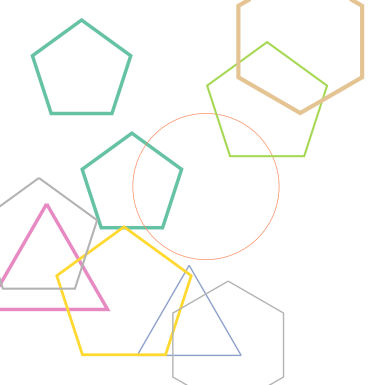[{"shape": "pentagon", "thickness": 2.5, "radius": 0.67, "center": [0.212, 0.814]}, {"shape": "pentagon", "thickness": 2.5, "radius": 0.68, "center": [0.343, 0.518]}, {"shape": "circle", "thickness": 0.5, "radius": 0.95, "center": [0.535, 0.515]}, {"shape": "triangle", "thickness": 1, "radius": 0.78, "center": [0.491, 0.155]}, {"shape": "triangle", "thickness": 2.5, "radius": 0.91, "center": [0.121, 0.288]}, {"shape": "pentagon", "thickness": 1.5, "radius": 0.82, "center": [0.694, 0.727]}, {"shape": "pentagon", "thickness": 2, "radius": 0.92, "center": [0.322, 0.227]}, {"shape": "hexagon", "thickness": 3, "radius": 0.93, "center": [0.78, 0.892]}, {"shape": "hexagon", "thickness": 1, "radius": 0.83, "center": [0.593, 0.104]}, {"shape": "pentagon", "thickness": 1.5, "radius": 0.79, "center": [0.101, 0.379]}]